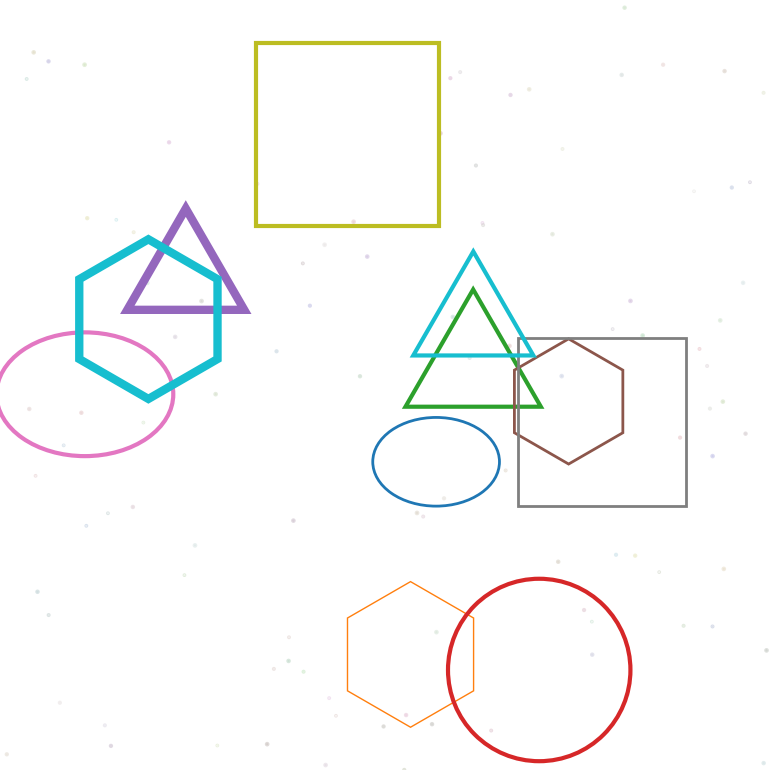[{"shape": "oval", "thickness": 1, "radius": 0.41, "center": [0.566, 0.4]}, {"shape": "hexagon", "thickness": 0.5, "radius": 0.47, "center": [0.533, 0.15]}, {"shape": "triangle", "thickness": 1.5, "radius": 0.51, "center": [0.614, 0.523]}, {"shape": "circle", "thickness": 1.5, "radius": 0.59, "center": [0.7, 0.13]}, {"shape": "triangle", "thickness": 3, "radius": 0.44, "center": [0.241, 0.641]}, {"shape": "hexagon", "thickness": 1, "radius": 0.41, "center": [0.738, 0.479]}, {"shape": "oval", "thickness": 1.5, "radius": 0.57, "center": [0.11, 0.488]}, {"shape": "square", "thickness": 1, "radius": 0.54, "center": [0.781, 0.452]}, {"shape": "square", "thickness": 1.5, "radius": 0.59, "center": [0.451, 0.825]}, {"shape": "triangle", "thickness": 1.5, "radius": 0.45, "center": [0.615, 0.583]}, {"shape": "hexagon", "thickness": 3, "radius": 0.52, "center": [0.193, 0.586]}]